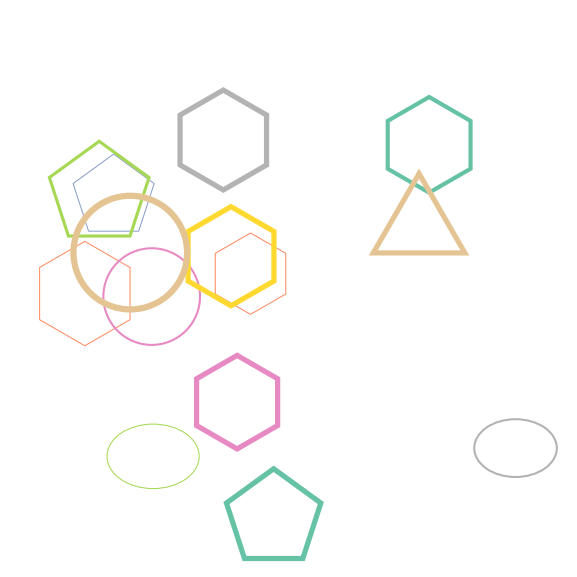[{"shape": "hexagon", "thickness": 2, "radius": 0.41, "center": [0.743, 0.748]}, {"shape": "pentagon", "thickness": 2.5, "radius": 0.43, "center": [0.474, 0.102]}, {"shape": "hexagon", "thickness": 0.5, "radius": 0.45, "center": [0.147, 0.491]}, {"shape": "hexagon", "thickness": 0.5, "radius": 0.35, "center": [0.434, 0.525]}, {"shape": "pentagon", "thickness": 0.5, "radius": 0.37, "center": [0.197, 0.659]}, {"shape": "hexagon", "thickness": 2.5, "radius": 0.41, "center": [0.411, 0.303]}, {"shape": "circle", "thickness": 1, "radius": 0.42, "center": [0.263, 0.486]}, {"shape": "pentagon", "thickness": 1.5, "radius": 0.45, "center": [0.172, 0.664]}, {"shape": "oval", "thickness": 0.5, "radius": 0.4, "center": [0.265, 0.209]}, {"shape": "hexagon", "thickness": 2.5, "radius": 0.43, "center": [0.4, 0.555]}, {"shape": "circle", "thickness": 3, "radius": 0.49, "center": [0.226, 0.562]}, {"shape": "triangle", "thickness": 2.5, "radius": 0.46, "center": [0.726, 0.607]}, {"shape": "oval", "thickness": 1, "radius": 0.36, "center": [0.893, 0.223]}, {"shape": "hexagon", "thickness": 2.5, "radius": 0.43, "center": [0.387, 0.757]}]